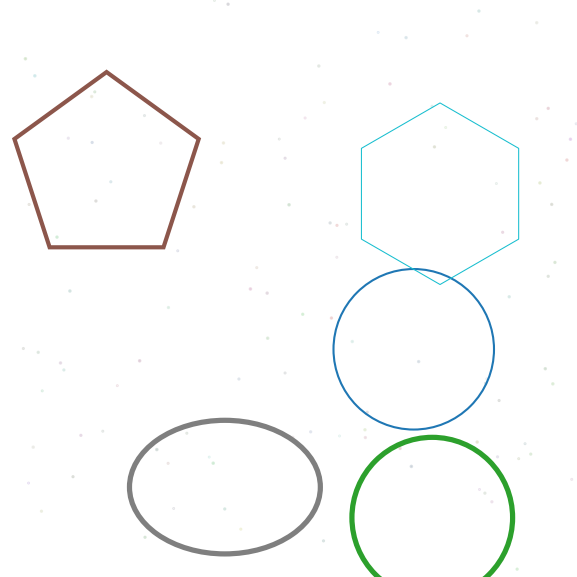[{"shape": "circle", "thickness": 1, "radius": 0.69, "center": [0.716, 0.394]}, {"shape": "circle", "thickness": 2.5, "radius": 0.7, "center": [0.749, 0.103]}, {"shape": "pentagon", "thickness": 2, "radius": 0.84, "center": [0.185, 0.707]}, {"shape": "oval", "thickness": 2.5, "radius": 0.83, "center": [0.389, 0.156]}, {"shape": "hexagon", "thickness": 0.5, "radius": 0.79, "center": [0.762, 0.664]}]